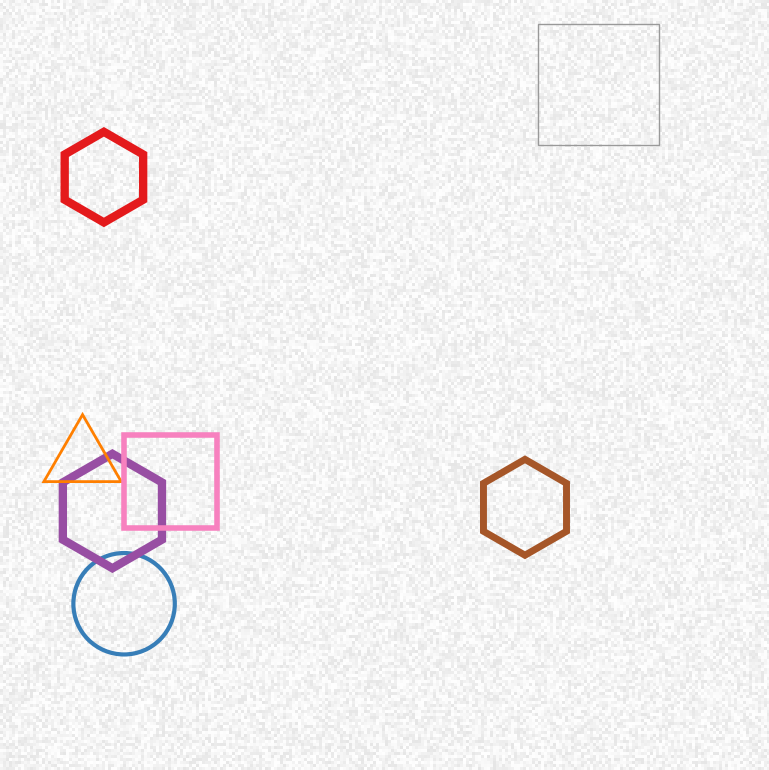[{"shape": "hexagon", "thickness": 3, "radius": 0.29, "center": [0.135, 0.77]}, {"shape": "circle", "thickness": 1.5, "radius": 0.33, "center": [0.161, 0.216]}, {"shape": "hexagon", "thickness": 3, "radius": 0.37, "center": [0.146, 0.336]}, {"shape": "triangle", "thickness": 1, "radius": 0.29, "center": [0.107, 0.404]}, {"shape": "hexagon", "thickness": 2.5, "radius": 0.31, "center": [0.682, 0.341]}, {"shape": "square", "thickness": 2, "radius": 0.3, "center": [0.221, 0.375]}, {"shape": "square", "thickness": 0.5, "radius": 0.39, "center": [0.778, 0.89]}]